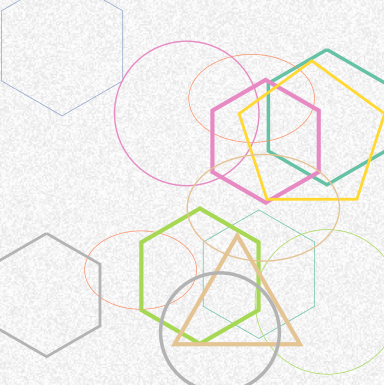[{"shape": "hexagon", "thickness": 0.5, "radius": 0.83, "center": [0.672, 0.288]}, {"shape": "hexagon", "thickness": 2.5, "radius": 0.88, "center": [0.849, 0.696]}, {"shape": "oval", "thickness": 0.5, "radius": 0.73, "center": [0.365, 0.299]}, {"shape": "oval", "thickness": 0.5, "radius": 0.82, "center": [0.654, 0.744]}, {"shape": "hexagon", "thickness": 0.5, "radius": 0.91, "center": [0.161, 0.881]}, {"shape": "circle", "thickness": 1, "radius": 0.94, "center": [0.485, 0.705]}, {"shape": "hexagon", "thickness": 3, "radius": 0.8, "center": [0.69, 0.633]}, {"shape": "hexagon", "thickness": 3, "radius": 0.88, "center": [0.519, 0.283]}, {"shape": "circle", "thickness": 0.5, "radius": 0.94, "center": [0.851, 0.216]}, {"shape": "pentagon", "thickness": 2, "radius": 0.99, "center": [0.81, 0.643]}, {"shape": "triangle", "thickness": 3, "radius": 0.94, "center": [0.616, 0.2]}, {"shape": "oval", "thickness": 1, "radius": 0.99, "center": [0.684, 0.46]}, {"shape": "circle", "thickness": 2.5, "radius": 0.77, "center": [0.571, 0.137]}, {"shape": "hexagon", "thickness": 2, "radius": 0.8, "center": [0.121, 0.234]}]